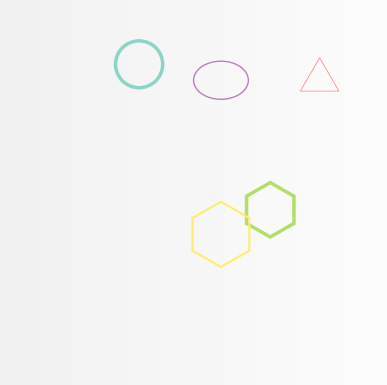[{"shape": "circle", "thickness": 2.5, "radius": 0.3, "center": [0.359, 0.833]}, {"shape": "triangle", "thickness": 0.5, "radius": 0.29, "center": [0.825, 0.792]}, {"shape": "hexagon", "thickness": 2.5, "radius": 0.35, "center": [0.697, 0.455]}, {"shape": "oval", "thickness": 1, "radius": 0.35, "center": [0.57, 0.792]}, {"shape": "hexagon", "thickness": 1.5, "radius": 0.42, "center": [0.57, 0.391]}]